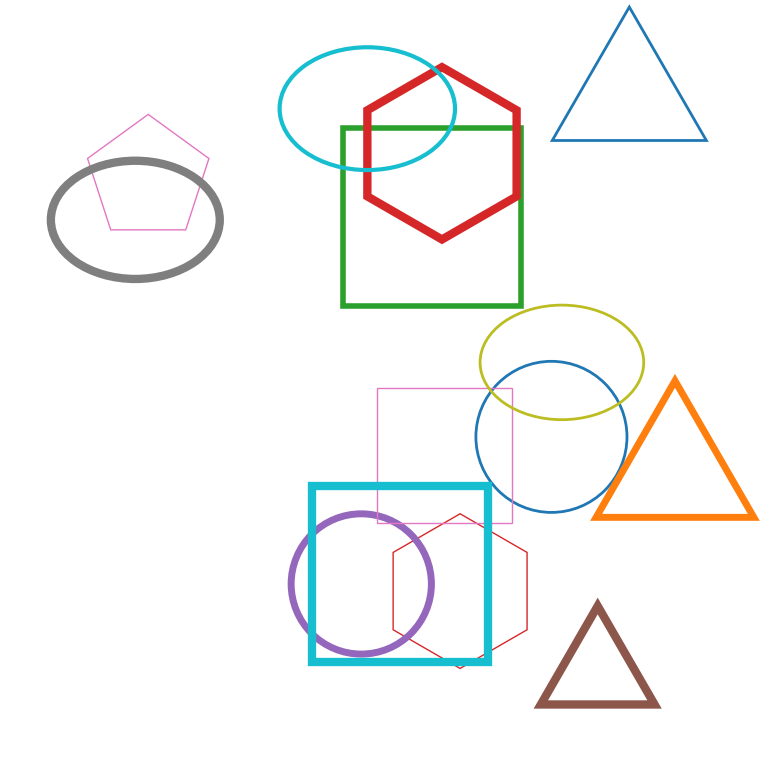[{"shape": "triangle", "thickness": 1, "radius": 0.58, "center": [0.817, 0.875]}, {"shape": "circle", "thickness": 1, "radius": 0.49, "center": [0.716, 0.433]}, {"shape": "triangle", "thickness": 2.5, "radius": 0.59, "center": [0.877, 0.387]}, {"shape": "square", "thickness": 2, "radius": 0.58, "center": [0.561, 0.718]}, {"shape": "hexagon", "thickness": 0.5, "radius": 0.5, "center": [0.598, 0.232]}, {"shape": "hexagon", "thickness": 3, "radius": 0.56, "center": [0.574, 0.801]}, {"shape": "circle", "thickness": 2.5, "radius": 0.46, "center": [0.469, 0.242]}, {"shape": "triangle", "thickness": 3, "radius": 0.43, "center": [0.776, 0.128]}, {"shape": "pentagon", "thickness": 0.5, "radius": 0.41, "center": [0.193, 0.769]}, {"shape": "square", "thickness": 0.5, "radius": 0.44, "center": [0.577, 0.409]}, {"shape": "oval", "thickness": 3, "radius": 0.55, "center": [0.176, 0.714]}, {"shape": "oval", "thickness": 1, "radius": 0.53, "center": [0.73, 0.529]}, {"shape": "oval", "thickness": 1.5, "radius": 0.57, "center": [0.477, 0.859]}, {"shape": "square", "thickness": 3, "radius": 0.57, "center": [0.52, 0.254]}]